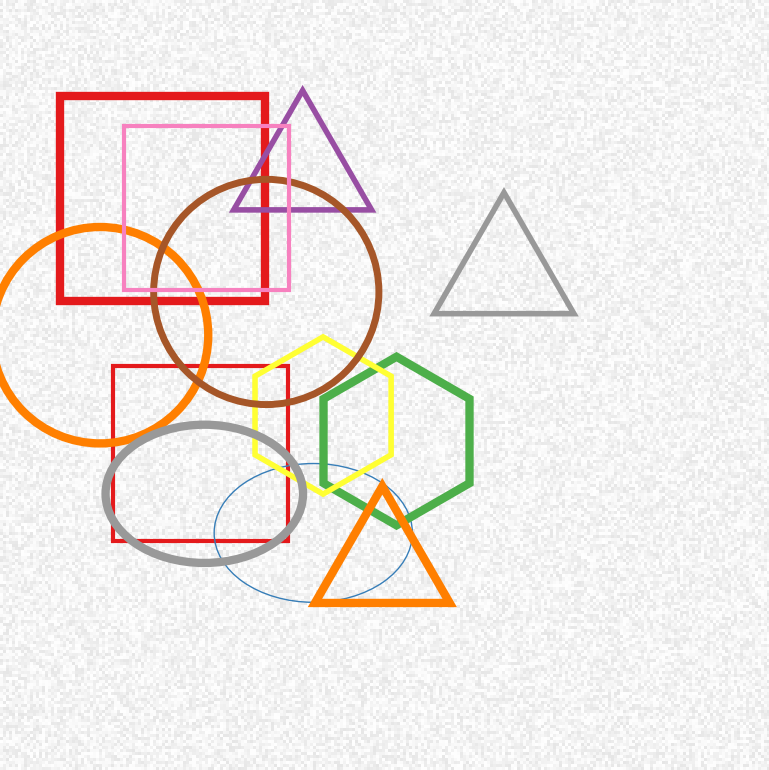[{"shape": "square", "thickness": 3, "radius": 0.67, "center": [0.211, 0.742]}, {"shape": "square", "thickness": 1.5, "radius": 0.57, "center": [0.26, 0.411]}, {"shape": "oval", "thickness": 0.5, "radius": 0.64, "center": [0.407, 0.308]}, {"shape": "hexagon", "thickness": 3, "radius": 0.55, "center": [0.515, 0.427]}, {"shape": "triangle", "thickness": 2, "radius": 0.52, "center": [0.393, 0.779]}, {"shape": "circle", "thickness": 3, "radius": 0.7, "center": [0.13, 0.565]}, {"shape": "triangle", "thickness": 3, "radius": 0.51, "center": [0.497, 0.267]}, {"shape": "hexagon", "thickness": 2, "radius": 0.51, "center": [0.42, 0.46]}, {"shape": "circle", "thickness": 2.5, "radius": 0.73, "center": [0.346, 0.621]}, {"shape": "square", "thickness": 1.5, "radius": 0.53, "center": [0.268, 0.73]}, {"shape": "oval", "thickness": 3, "radius": 0.64, "center": [0.265, 0.359]}, {"shape": "triangle", "thickness": 2, "radius": 0.52, "center": [0.655, 0.645]}]